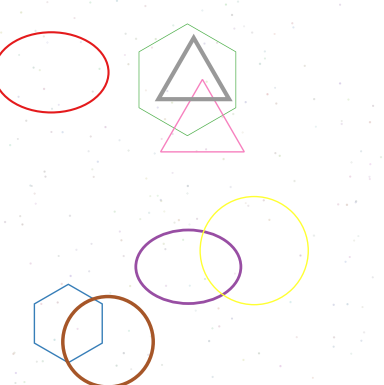[{"shape": "oval", "thickness": 1.5, "radius": 0.74, "center": [0.133, 0.812]}, {"shape": "hexagon", "thickness": 1, "radius": 0.51, "center": [0.177, 0.16]}, {"shape": "hexagon", "thickness": 0.5, "radius": 0.73, "center": [0.487, 0.793]}, {"shape": "oval", "thickness": 2, "radius": 0.68, "center": [0.489, 0.307]}, {"shape": "circle", "thickness": 1, "radius": 0.7, "center": [0.66, 0.349]}, {"shape": "circle", "thickness": 2.5, "radius": 0.59, "center": [0.281, 0.112]}, {"shape": "triangle", "thickness": 1, "radius": 0.63, "center": [0.526, 0.668]}, {"shape": "triangle", "thickness": 3, "radius": 0.53, "center": [0.503, 0.795]}]